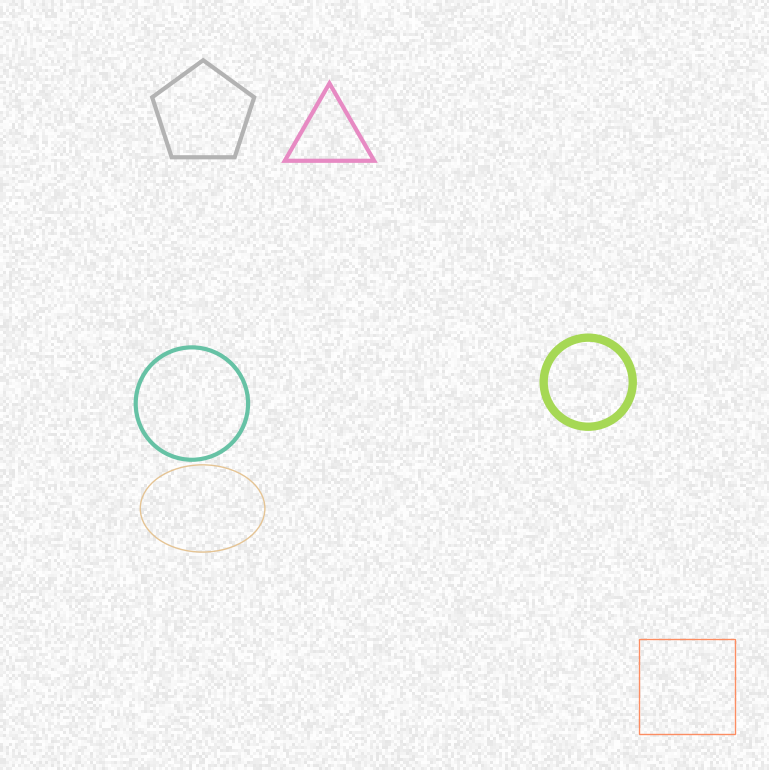[{"shape": "circle", "thickness": 1.5, "radius": 0.36, "center": [0.249, 0.476]}, {"shape": "square", "thickness": 0.5, "radius": 0.31, "center": [0.892, 0.109]}, {"shape": "triangle", "thickness": 1.5, "radius": 0.34, "center": [0.428, 0.825]}, {"shape": "circle", "thickness": 3, "radius": 0.29, "center": [0.764, 0.504]}, {"shape": "oval", "thickness": 0.5, "radius": 0.4, "center": [0.263, 0.34]}, {"shape": "pentagon", "thickness": 1.5, "radius": 0.35, "center": [0.264, 0.852]}]